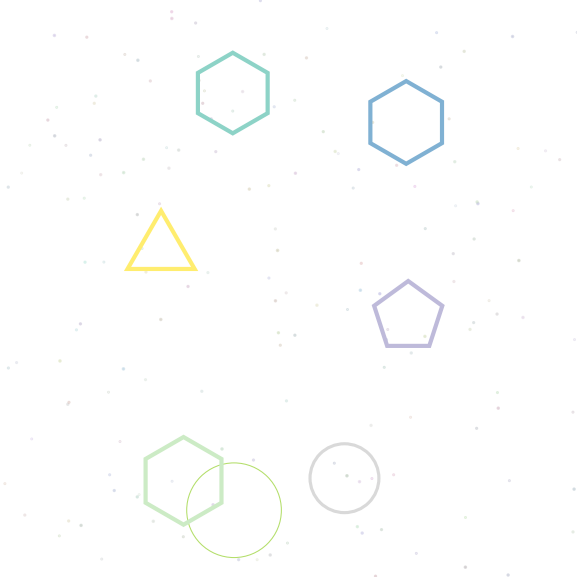[{"shape": "hexagon", "thickness": 2, "radius": 0.35, "center": [0.403, 0.838]}, {"shape": "pentagon", "thickness": 2, "radius": 0.31, "center": [0.707, 0.45]}, {"shape": "hexagon", "thickness": 2, "radius": 0.36, "center": [0.703, 0.787]}, {"shape": "circle", "thickness": 0.5, "radius": 0.41, "center": [0.405, 0.116]}, {"shape": "circle", "thickness": 1.5, "radius": 0.3, "center": [0.596, 0.171]}, {"shape": "hexagon", "thickness": 2, "radius": 0.38, "center": [0.318, 0.166]}, {"shape": "triangle", "thickness": 2, "radius": 0.34, "center": [0.279, 0.567]}]